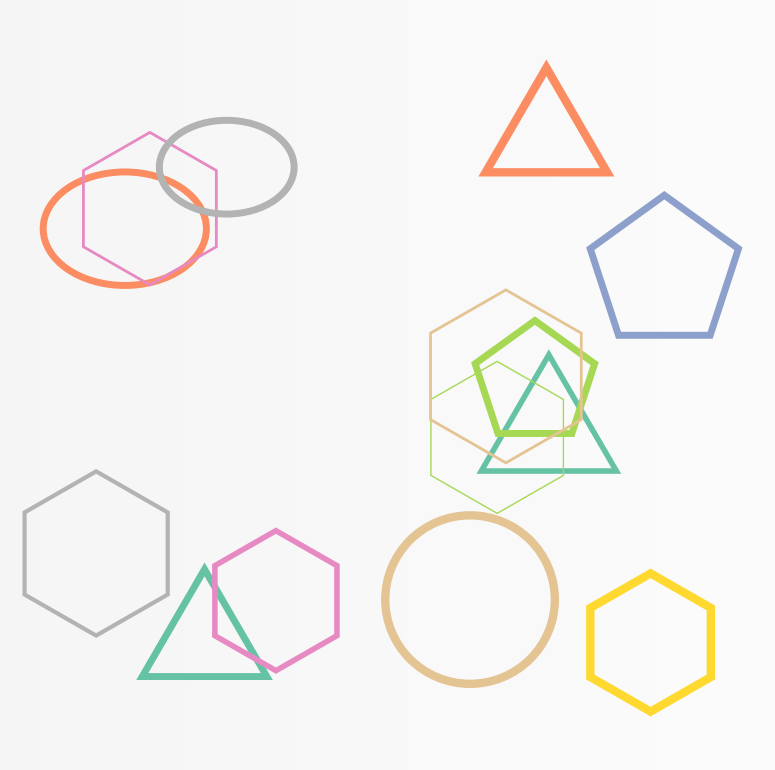[{"shape": "triangle", "thickness": 2.5, "radius": 0.46, "center": [0.264, 0.168]}, {"shape": "triangle", "thickness": 2, "radius": 0.5, "center": [0.708, 0.439]}, {"shape": "triangle", "thickness": 3, "radius": 0.45, "center": [0.705, 0.821]}, {"shape": "oval", "thickness": 2.5, "radius": 0.53, "center": [0.161, 0.703]}, {"shape": "pentagon", "thickness": 2.5, "radius": 0.5, "center": [0.857, 0.646]}, {"shape": "hexagon", "thickness": 2, "radius": 0.45, "center": [0.356, 0.22]}, {"shape": "hexagon", "thickness": 1, "radius": 0.5, "center": [0.193, 0.729]}, {"shape": "hexagon", "thickness": 0.5, "radius": 0.49, "center": [0.642, 0.432]}, {"shape": "pentagon", "thickness": 2.5, "radius": 0.41, "center": [0.69, 0.503]}, {"shape": "hexagon", "thickness": 3, "radius": 0.45, "center": [0.839, 0.166]}, {"shape": "hexagon", "thickness": 1, "radius": 0.56, "center": [0.653, 0.511]}, {"shape": "circle", "thickness": 3, "radius": 0.55, "center": [0.607, 0.221]}, {"shape": "hexagon", "thickness": 1.5, "radius": 0.53, "center": [0.124, 0.281]}, {"shape": "oval", "thickness": 2.5, "radius": 0.43, "center": [0.293, 0.783]}]